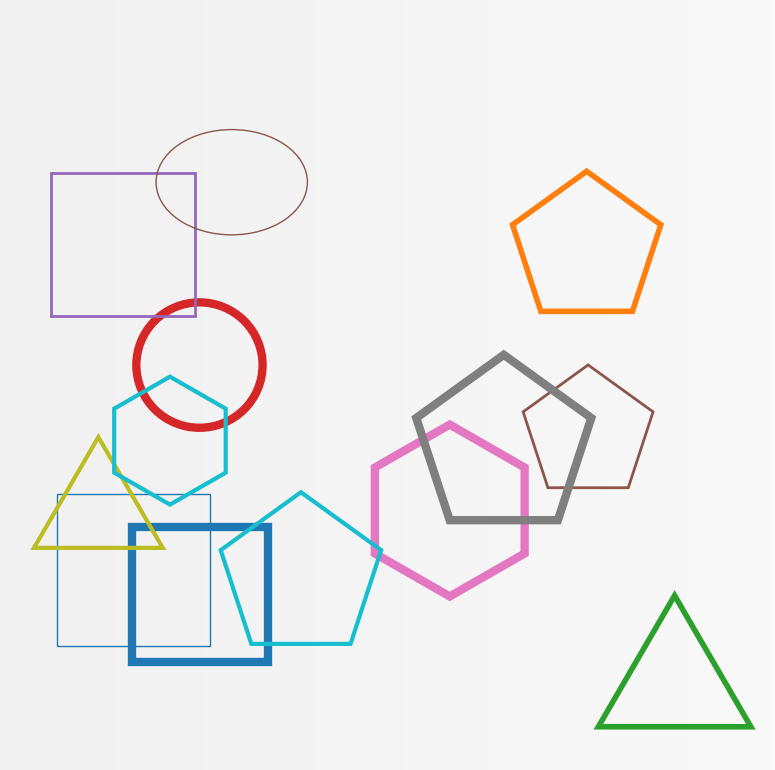[{"shape": "square", "thickness": 3, "radius": 0.44, "center": [0.258, 0.227]}, {"shape": "square", "thickness": 0.5, "radius": 0.49, "center": [0.173, 0.26]}, {"shape": "pentagon", "thickness": 2, "radius": 0.5, "center": [0.757, 0.677]}, {"shape": "triangle", "thickness": 2, "radius": 0.57, "center": [0.87, 0.113]}, {"shape": "circle", "thickness": 3, "radius": 0.41, "center": [0.257, 0.526]}, {"shape": "square", "thickness": 1, "radius": 0.46, "center": [0.159, 0.682]}, {"shape": "pentagon", "thickness": 1, "radius": 0.44, "center": [0.759, 0.438]}, {"shape": "oval", "thickness": 0.5, "radius": 0.49, "center": [0.299, 0.763]}, {"shape": "hexagon", "thickness": 3, "radius": 0.56, "center": [0.58, 0.337]}, {"shape": "pentagon", "thickness": 3, "radius": 0.59, "center": [0.65, 0.42]}, {"shape": "triangle", "thickness": 1.5, "radius": 0.48, "center": [0.127, 0.336]}, {"shape": "hexagon", "thickness": 1.5, "radius": 0.42, "center": [0.219, 0.428]}, {"shape": "pentagon", "thickness": 1.5, "radius": 0.54, "center": [0.388, 0.252]}]